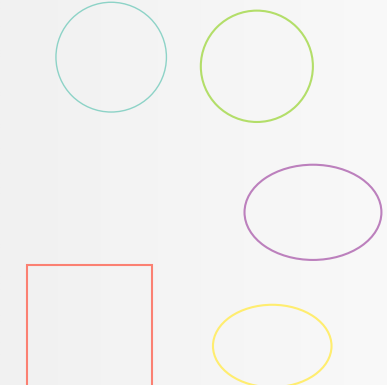[{"shape": "circle", "thickness": 1, "radius": 0.71, "center": [0.287, 0.852]}, {"shape": "square", "thickness": 1.5, "radius": 0.81, "center": [0.231, 0.149]}, {"shape": "circle", "thickness": 1.5, "radius": 0.72, "center": [0.663, 0.828]}, {"shape": "oval", "thickness": 1.5, "radius": 0.88, "center": [0.808, 0.449]}, {"shape": "oval", "thickness": 1.5, "radius": 0.76, "center": [0.703, 0.101]}]